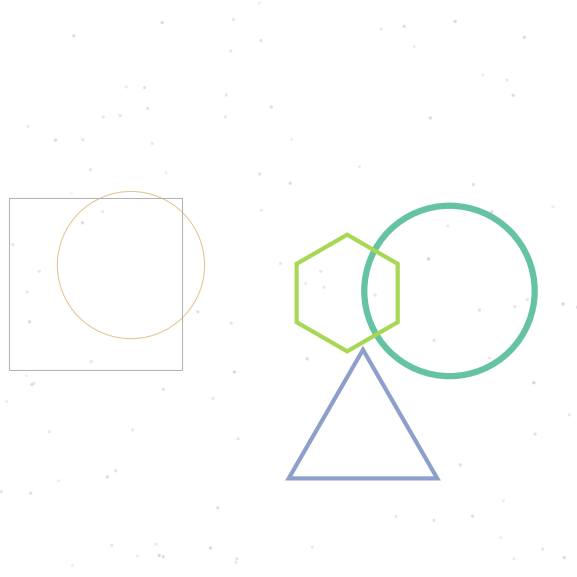[{"shape": "circle", "thickness": 3, "radius": 0.74, "center": [0.778, 0.495]}, {"shape": "triangle", "thickness": 2, "radius": 0.74, "center": [0.629, 0.245]}, {"shape": "hexagon", "thickness": 2, "radius": 0.51, "center": [0.601, 0.492]}, {"shape": "circle", "thickness": 0.5, "radius": 0.64, "center": [0.227, 0.54]}, {"shape": "square", "thickness": 0.5, "radius": 0.75, "center": [0.165, 0.507]}]